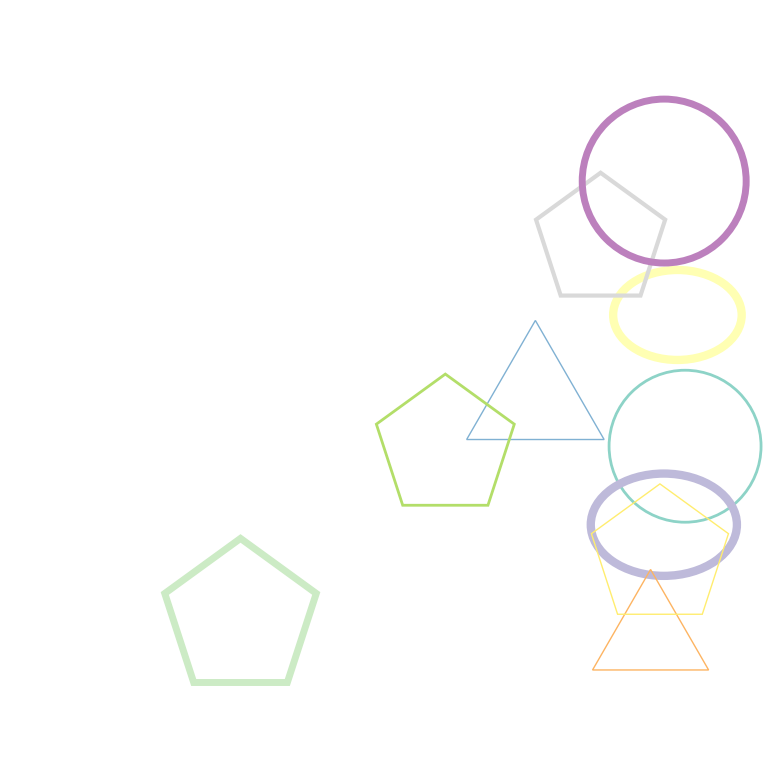[{"shape": "circle", "thickness": 1, "radius": 0.49, "center": [0.89, 0.42]}, {"shape": "oval", "thickness": 3, "radius": 0.42, "center": [0.88, 0.591]}, {"shape": "oval", "thickness": 3, "radius": 0.47, "center": [0.862, 0.319]}, {"shape": "triangle", "thickness": 0.5, "radius": 0.52, "center": [0.695, 0.481]}, {"shape": "triangle", "thickness": 0.5, "radius": 0.44, "center": [0.845, 0.173]}, {"shape": "pentagon", "thickness": 1, "radius": 0.47, "center": [0.578, 0.42]}, {"shape": "pentagon", "thickness": 1.5, "radius": 0.44, "center": [0.78, 0.687]}, {"shape": "circle", "thickness": 2.5, "radius": 0.53, "center": [0.863, 0.765]}, {"shape": "pentagon", "thickness": 2.5, "radius": 0.52, "center": [0.312, 0.197]}, {"shape": "pentagon", "thickness": 0.5, "radius": 0.47, "center": [0.857, 0.278]}]